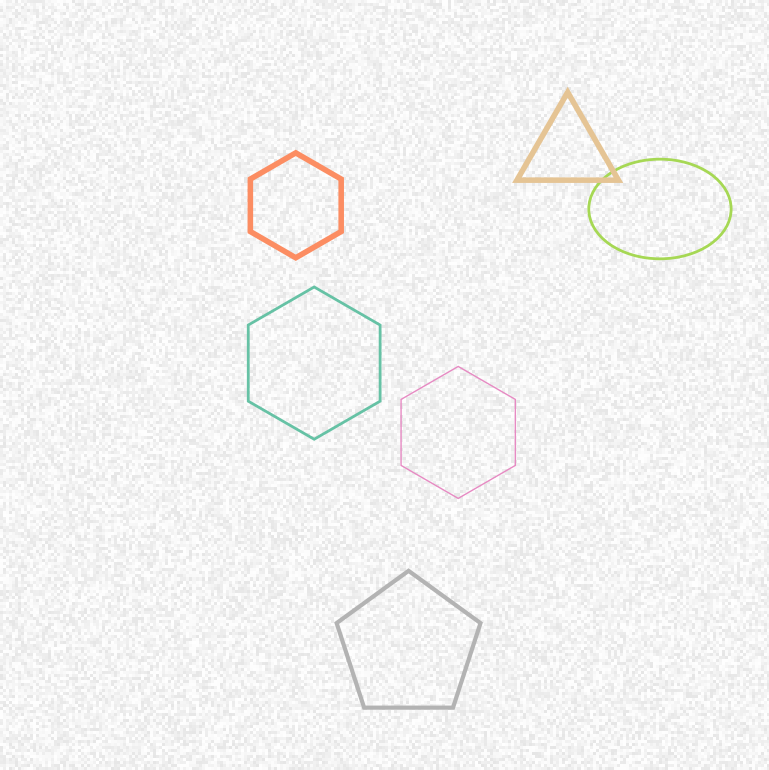[{"shape": "hexagon", "thickness": 1, "radius": 0.49, "center": [0.408, 0.528]}, {"shape": "hexagon", "thickness": 2, "radius": 0.34, "center": [0.384, 0.733]}, {"shape": "hexagon", "thickness": 0.5, "radius": 0.43, "center": [0.595, 0.438]}, {"shape": "oval", "thickness": 1, "radius": 0.46, "center": [0.857, 0.729]}, {"shape": "triangle", "thickness": 2, "radius": 0.38, "center": [0.737, 0.804]}, {"shape": "pentagon", "thickness": 1.5, "radius": 0.49, "center": [0.531, 0.16]}]